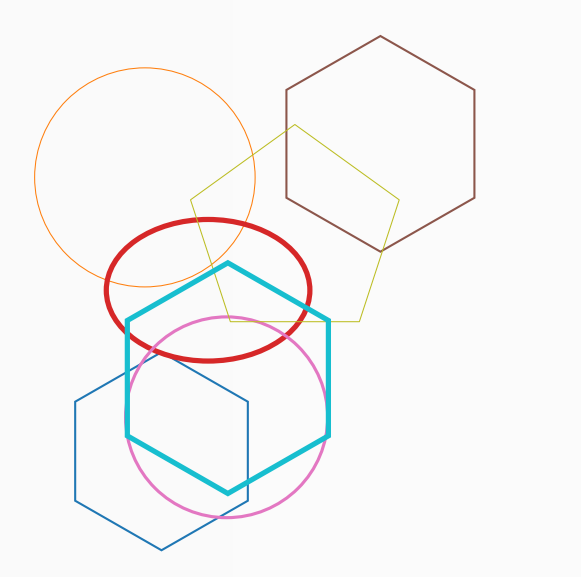[{"shape": "hexagon", "thickness": 1, "radius": 0.86, "center": [0.278, 0.218]}, {"shape": "circle", "thickness": 0.5, "radius": 0.95, "center": [0.249, 0.692]}, {"shape": "oval", "thickness": 2.5, "radius": 0.88, "center": [0.358, 0.497]}, {"shape": "hexagon", "thickness": 1, "radius": 0.93, "center": [0.654, 0.75]}, {"shape": "circle", "thickness": 1.5, "radius": 0.87, "center": [0.39, 0.277]}, {"shape": "pentagon", "thickness": 0.5, "radius": 0.94, "center": [0.507, 0.595]}, {"shape": "hexagon", "thickness": 2.5, "radius": 1.0, "center": [0.392, 0.344]}]